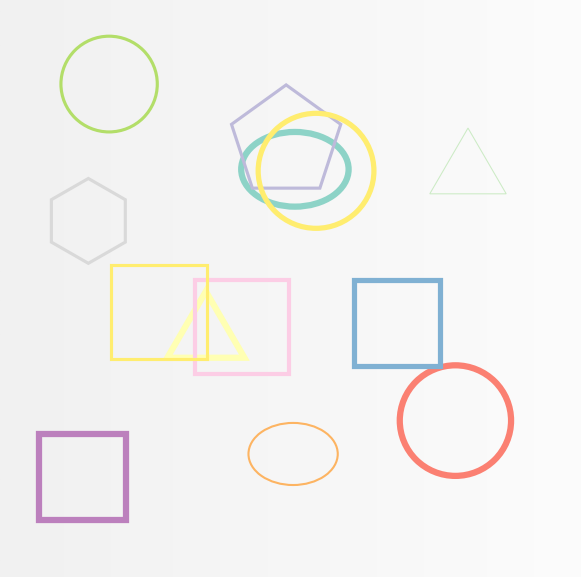[{"shape": "oval", "thickness": 3, "radius": 0.46, "center": [0.507, 0.706]}, {"shape": "triangle", "thickness": 3, "radius": 0.38, "center": [0.354, 0.418]}, {"shape": "pentagon", "thickness": 1.5, "radius": 0.49, "center": [0.492, 0.753]}, {"shape": "circle", "thickness": 3, "radius": 0.48, "center": [0.784, 0.271]}, {"shape": "square", "thickness": 2.5, "radius": 0.37, "center": [0.682, 0.44]}, {"shape": "oval", "thickness": 1, "radius": 0.38, "center": [0.504, 0.213]}, {"shape": "circle", "thickness": 1.5, "radius": 0.41, "center": [0.188, 0.854]}, {"shape": "square", "thickness": 2, "radius": 0.41, "center": [0.416, 0.433]}, {"shape": "hexagon", "thickness": 1.5, "radius": 0.37, "center": [0.152, 0.617]}, {"shape": "square", "thickness": 3, "radius": 0.37, "center": [0.141, 0.173]}, {"shape": "triangle", "thickness": 0.5, "radius": 0.38, "center": [0.805, 0.701]}, {"shape": "square", "thickness": 1.5, "radius": 0.41, "center": [0.274, 0.459]}, {"shape": "circle", "thickness": 2.5, "radius": 0.5, "center": [0.544, 0.703]}]